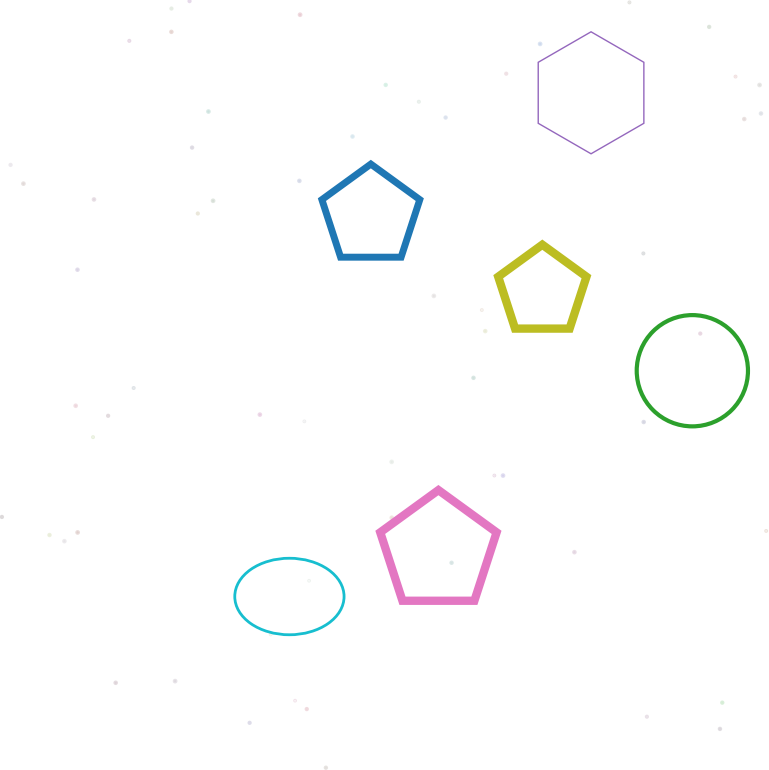[{"shape": "pentagon", "thickness": 2.5, "radius": 0.33, "center": [0.482, 0.72]}, {"shape": "circle", "thickness": 1.5, "radius": 0.36, "center": [0.899, 0.519]}, {"shape": "hexagon", "thickness": 0.5, "radius": 0.4, "center": [0.768, 0.879]}, {"shape": "pentagon", "thickness": 3, "radius": 0.4, "center": [0.569, 0.284]}, {"shape": "pentagon", "thickness": 3, "radius": 0.3, "center": [0.704, 0.622]}, {"shape": "oval", "thickness": 1, "radius": 0.35, "center": [0.376, 0.225]}]